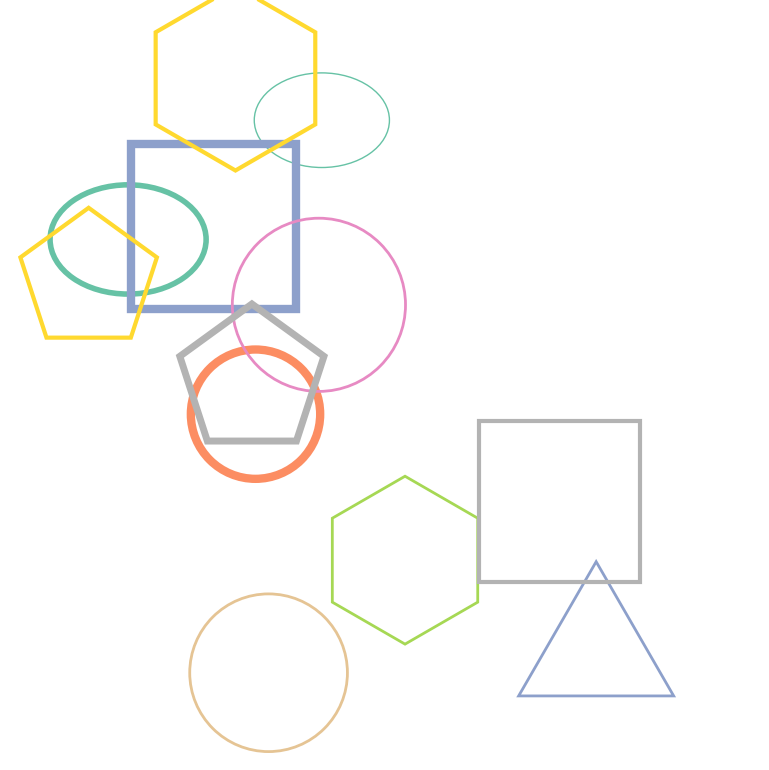[{"shape": "oval", "thickness": 0.5, "radius": 0.44, "center": [0.418, 0.844]}, {"shape": "oval", "thickness": 2, "radius": 0.51, "center": [0.166, 0.689]}, {"shape": "circle", "thickness": 3, "radius": 0.42, "center": [0.332, 0.462]}, {"shape": "triangle", "thickness": 1, "radius": 0.58, "center": [0.774, 0.154]}, {"shape": "square", "thickness": 3, "radius": 0.54, "center": [0.277, 0.706]}, {"shape": "circle", "thickness": 1, "radius": 0.56, "center": [0.414, 0.604]}, {"shape": "hexagon", "thickness": 1, "radius": 0.55, "center": [0.526, 0.272]}, {"shape": "pentagon", "thickness": 1.5, "radius": 0.47, "center": [0.115, 0.637]}, {"shape": "hexagon", "thickness": 1.5, "radius": 0.6, "center": [0.306, 0.898]}, {"shape": "circle", "thickness": 1, "radius": 0.51, "center": [0.349, 0.126]}, {"shape": "square", "thickness": 1.5, "radius": 0.52, "center": [0.726, 0.349]}, {"shape": "pentagon", "thickness": 2.5, "radius": 0.49, "center": [0.327, 0.507]}]